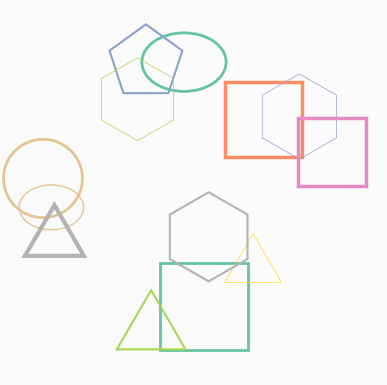[{"shape": "oval", "thickness": 2, "radius": 0.54, "center": [0.475, 0.839]}, {"shape": "square", "thickness": 2, "radius": 0.57, "center": [0.527, 0.203]}, {"shape": "square", "thickness": 2.5, "radius": 0.49, "center": [0.68, 0.69]}, {"shape": "pentagon", "thickness": 1.5, "radius": 0.49, "center": [0.377, 0.838]}, {"shape": "hexagon", "thickness": 0.5, "radius": 0.55, "center": [0.773, 0.697]}, {"shape": "square", "thickness": 2.5, "radius": 0.44, "center": [0.856, 0.605]}, {"shape": "triangle", "thickness": 1.5, "radius": 0.51, "center": [0.39, 0.144]}, {"shape": "hexagon", "thickness": 0.5, "radius": 0.54, "center": [0.355, 0.742]}, {"shape": "triangle", "thickness": 0.5, "radius": 0.42, "center": [0.653, 0.309]}, {"shape": "oval", "thickness": 1, "radius": 0.42, "center": [0.132, 0.461]}, {"shape": "circle", "thickness": 2, "radius": 0.51, "center": [0.111, 0.536]}, {"shape": "hexagon", "thickness": 1.5, "radius": 0.58, "center": [0.539, 0.385]}, {"shape": "triangle", "thickness": 3, "radius": 0.44, "center": [0.14, 0.379]}]